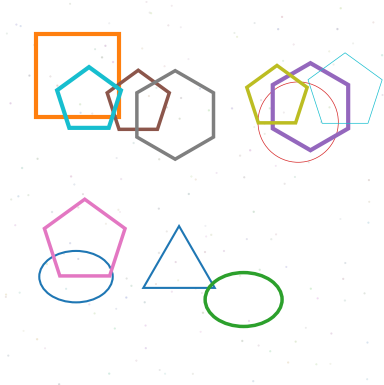[{"shape": "oval", "thickness": 1.5, "radius": 0.48, "center": [0.197, 0.281]}, {"shape": "triangle", "thickness": 1.5, "radius": 0.54, "center": [0.465, 0.306]}, {"shape": "square", "thickness": 3, "radius": 0.54, "center": [0.201, 0.804]}, {"shape": "oval", "thickness": 2.5, "radius": 0.5, "center": [0.633, 0.222]}, {"shape": "circle", "thickness": 0.5, "radius": 0.52, "center": [0.774, 0.683]}, {"shape": "hexagon", "thickness": 3, "radius": 0.57, "center": [0.806, 0.723]}, {"shape": "pentagon", "thickness": 2.5, "radius": 0.42, "center": [0.359, 0.733]}, {"shape": "pentagon", "thickness": 2.5, "radius": 0.55, "center": [0.22, 0.372]}, {"shape": "hexagon", "thickness": 2.5, "radius": 0.57, "center": [0.455, 0.701]}, {"shape": "pentagon", "thickness": 2.5, "radius": 0.41, "center": [0.719, 0.748]}, {"shape": "pentagon", "thickness": 3, "radius": 0.44, "center": [0.231, 0.738]}, {"shape": "pentagon", "thickness": 0.5, "radius": 0.51, "center": [0.896, 0.762]}]